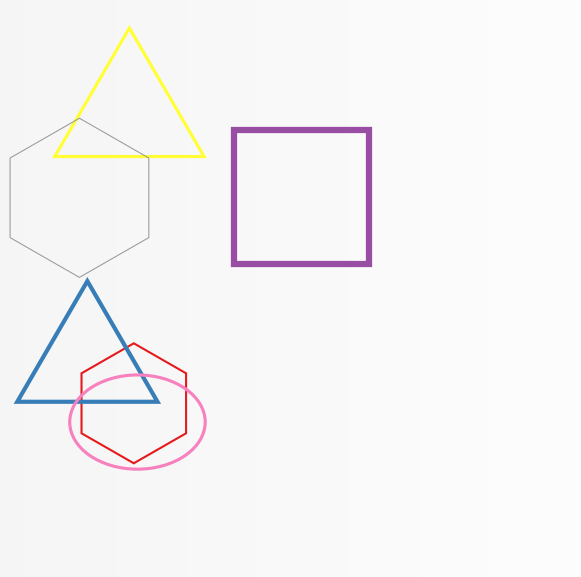[{"shape": "hexagon", "thickness": 1, "radius": 0.52, "center": [0.23, 0.301]}, {"shape": "triangle", "thickness": 2, "radius": 0.7, "center": [0.15, 0.373]}, {"shape": "square", "thickness": 3, "radius": 0.58, "center": [0.518, 0.658]}, {"shape": "triangle", "thickness": 1.5, "radius": 0.74, "center": [0.223, 0.802]}, {"shape": "oval", "thickness": 1.5, "radius": 0.58, "center": [0.237, 0.268]}, {"shape": "hexagon", "thickness": 0.5, "radius": 0.69, "center": [0.137, 0.657]}]